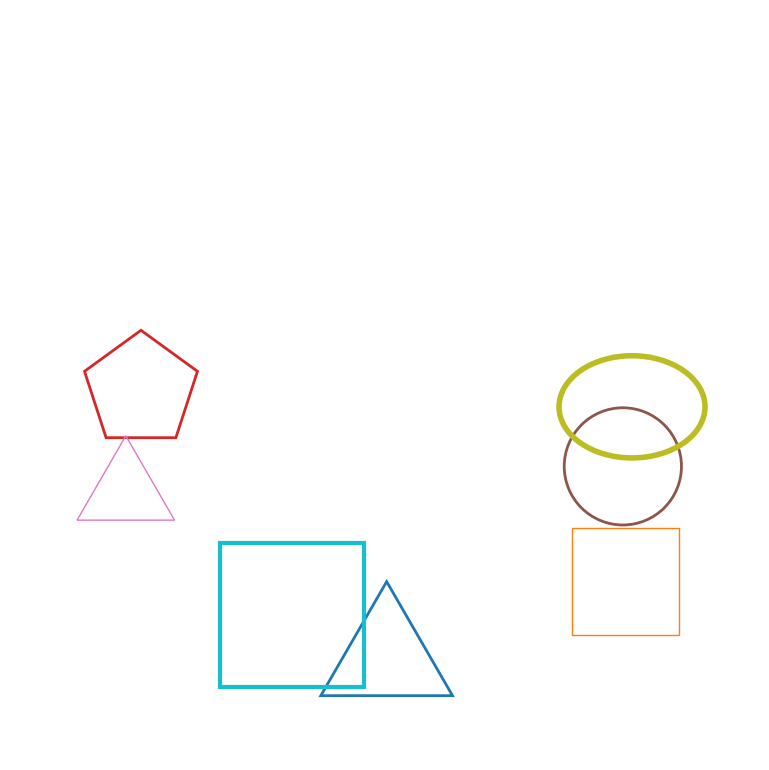[{"shape": "triangle", "thickness": 1, "radius": 0.49, "center": [0.502, 0.146]}, {"shape": "square", "thickness": 0.5, "radius": 0.35, "center": [0.812, 0.245]}, {"shape": "pentagon", "thickness": 1, "radius": 0.39, "center": [0.183, 0.494]}, {"shape": "circle", "thickness": 1, "radius": 0.38, "center": [0.809, 0.394]}, {"shape": "triangle", "thickness": 0.5, "radius": 0.37, "center": [0.163, 0.361]}, {"shape": "oval", "thickness": 2, "radius": 0.47, "center": [0.821, 0.472]}, {"shape": "square", "thickness": 1.5, "radius": 0.47, "center": [0.38, 0.201]}]